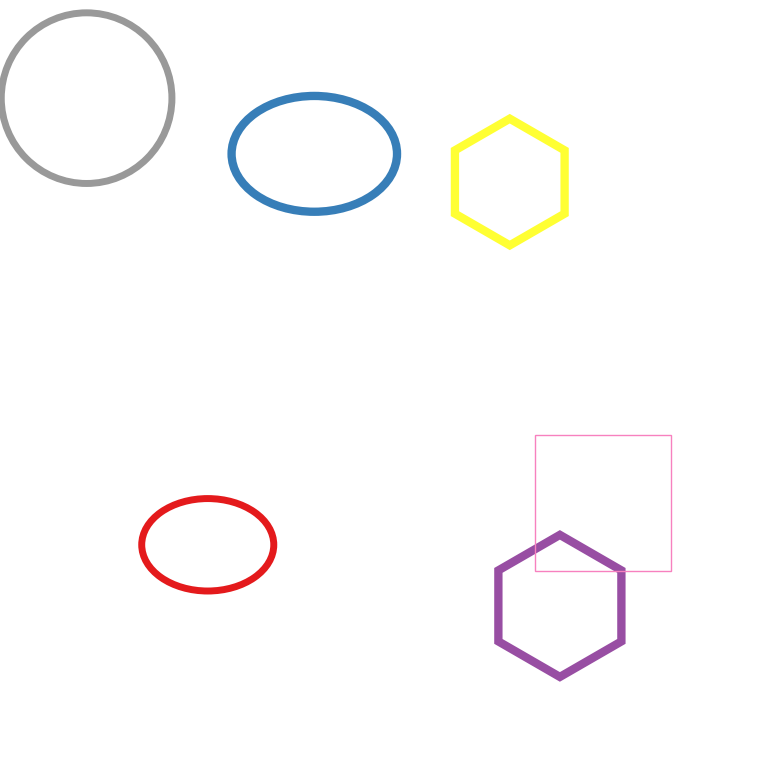[{"shape": "oval", "thickness": 2.5, "radius": 0.43, "center": [0.27, 0.292]}, {"shape": "oval", "thickness": 3, "radius": 0.54, "center": [0.408, 0.8]}, {"shape": "hexagon", "thickness": 3, "radius": 0.46, "center": [0.727, 0.213]}, {"shape": "hexagon", "thickness": 3, "radius": 0.41, "center": [0.662, 0.764]}, {"shape": "square", "thickness": 0.5, "radius": 0.44, "center": [0.783, 0.346]}, {"shape": "circle", "thickness": 2.5, "radius": 0.55, "center": [0.112, 0.873]}]